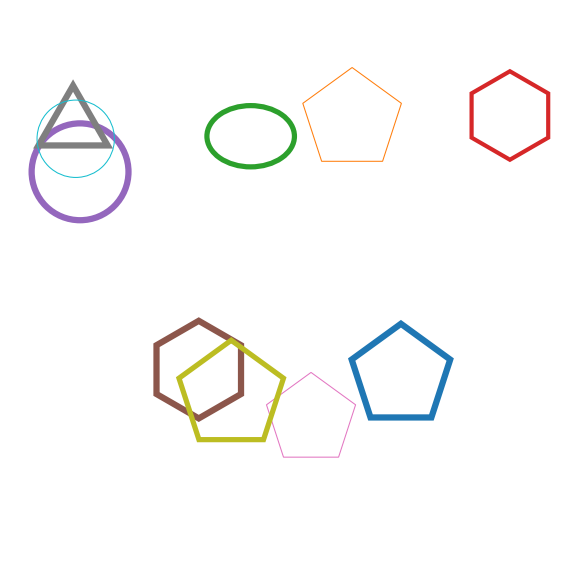[{"shape": "pentagon", "thickness": 3, "radius": 0.45, "center": [0.694, 0.349]}, {"shape": "pentagon", "thickness": 0.5, "radius": 0.45, "center": [0.61, 0.792]}, {"shape": "oval", "thickness": 2.5, "radius": 0.38, "center": [0.434, 0.763]}, {"shape": "hexagon", "thickness": 2, "radius": 0.38, "center": [0.883, 0.799]}, {"shape": "circle", "thickness": 3, "radius": 0.42, "center": [0.139, 0.702]}, {"shape": "hexagon", "thickness": 3, "radius": 0.42, "center": [0.344, 0.359]}, {"shape": "pentagon", "thickness": 0.5, "radius": 0.41, "center": [0.539, 0.273]}, {"shape": "triangle", "thickness": 3, "radius": 0.35, "center": [0.127, 0.782]}, {"shape": "pentagon", "thickness": 2.5, "radius": 0.48, "center": [0.4, 0.315]}, {"shape": "circle", "thickness": 0.5, "radius": 0.33, "center": [0.131, 0.759]}]